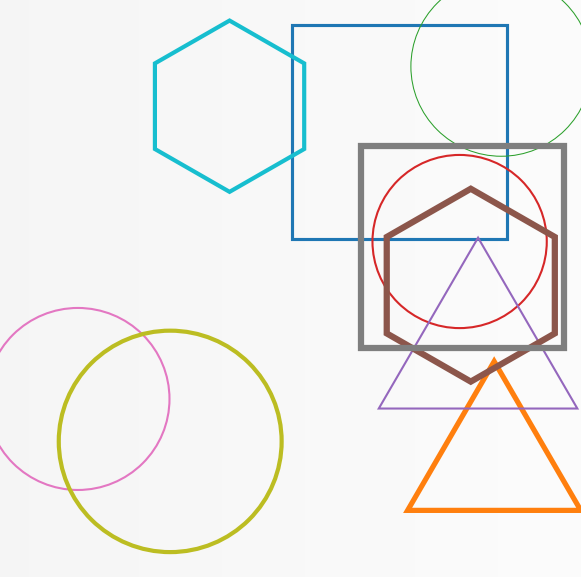[{"shape": "square", "thickness": 1.5, "radius": 0.93, "center": [0.687, 0.771]}, {"shape": "triangle", "thickness": 2.5, "radius": 0.86, "center": [0.85, 0.201]}, {"shape": "circle", "thickness": 0.5, "radius": 0.78, "center": [0.862, 0.884]}, {"shape": "circle", "thickness": 1, "radius": 0.75, "center": [0.791, 0.581]}, {"shape": "triangle", "thickness": 1, "radius": 0.99, "center": [0.822, 0.39]}, {"shape": "hexagon", "thickness": 3, "radius": 0.83, "center": [0.81, 0.505]}, {"shape": "circle", "thickness": 1, "radius": 0.79, "center": [0.134, 0.308]}, {"shape": "square", "thickness": 3, "radius": 0.87, "center": [0.795, 0.571]}, {"shape": "circle", "thickness": 2, "radius": 0.96, "center": [0.293, 0.235]}, {"shape": "hexagon", "thickness": 2, "radius": 0.74, "center": [0.395, 0.815]}]